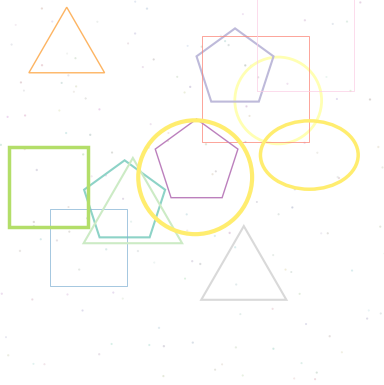[{"shape": "pentagon", "thickness": 1.5, "radius": 0.55, "center": [0.324, 0.473]}, {"shape": "circle", "thickness": 2, "radius": 0.56, "center": [0.723, 0.739]}, {"shape": "pentagon", "thickness": 1.5, "radius": 0.53, "center": [0.61, 0.821]}, {"shape": "square", "thickness": 0.5, "radius": 0.69, "center": [0.664, 0.769]}, {"shape": "square", "thickness": 0.5, "radius": 0.5, "center": [0.231, 0.357]}, {"shape": "triangle", "thickness": 1, "radius": 0.57, "center": [0.173, 0.868]}, {"shape": "square", "thickness": 2.5, "radius": 0.52, "center": [0.126, 0.514]}, {"shape": "square", "thickness": 0.5, "radius": 0.63, "center": [0.793, 0.889]}, {"shape": "triangle", "thickness": 1.5, "radius": 0.64, "center": [0.633, 0.285]}, {"shape": "pentagon", "thickness": 1, "radius": 0.56, "center": [0.511, 0.578]}, {"shape": "triangle", "thickness": 1.5, "radius": 0.74, "center": [0.345, 0.442]}, {"shape": "circle", "thickness": 3, "radius": 0.74, "center": [0.507, 0.54]}, {"shape": "oval", "thickness": 2.5, "radius": 0.63, "center": [0.803, 0.597]}]